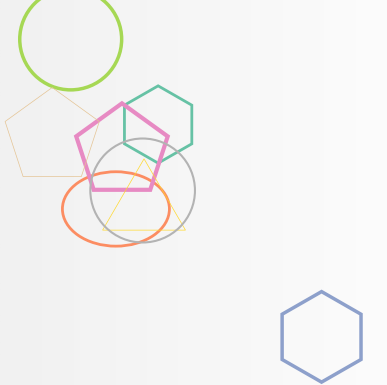[{"shape": "hexagon", "thickness": 2, "radius": 0.5, "center": [0.408, 0.677]}, {"shape": "oval", "thickness": 2, "radius": 0.69, "center": [0.299, 0.457]}, {"shape": "hexagon", "thickness": 2.5, "radius": 0.59, "center": [0.83, 0.125]}, {"shape": "pentagon", "thickness": 3, "radius": 0.62, "center": [0.315, 0.607]}, {"shape": "circle", "thickness": 2.5, "radius": 0.66, "center": [0.182, 0.898]}, {"shape": "triangle", "thickness": 0.5, "radius": 0.62, "center": [0.372, 0.464]}, {"shape": "pentagon", "thickness": 0.5, "radius": 0.64, "center": [0.135, 0.645]}, {"shape": "circle", "thickness": 1.5, "radius": 0.68, "center": [0.368, 0.505]}]